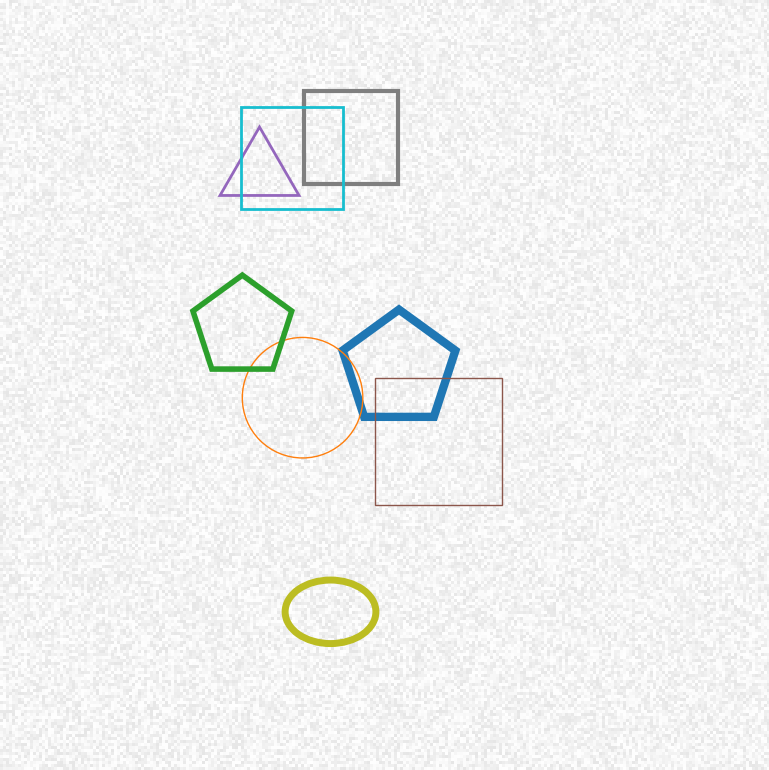[{"shape": "pentagon", "thickness": 3, "radius": 0.39, "center": [0.518, 0.521]}, {"shape": "circle", "thickness": 0.5, "radius": 0.39, "center": [0.393, 0.484]}, {"shape": "pentagon", "thickness": 2, "radius": 0.34, "center": [0.315, 0.575]}, {"shape": "triangle", "thickness": 1, "radius": 0.3, "center": [0.337, 0.776]}, {"shape": "square", "thickness": 0.5, "radius": 0.41, "center": [0.57, 0.427]}, {"shape": "square", "thickness": 1.5, "radius": 0.3, "center": [0.456, 0.821]}, {"shape": "oval", "thickness": 2.5, "radius": 0.29, "center": [0.429, 0.205]}, {"shape": "square", "thickness": 1, "radius": 0.33, "center": [0.379, 0.795]}]